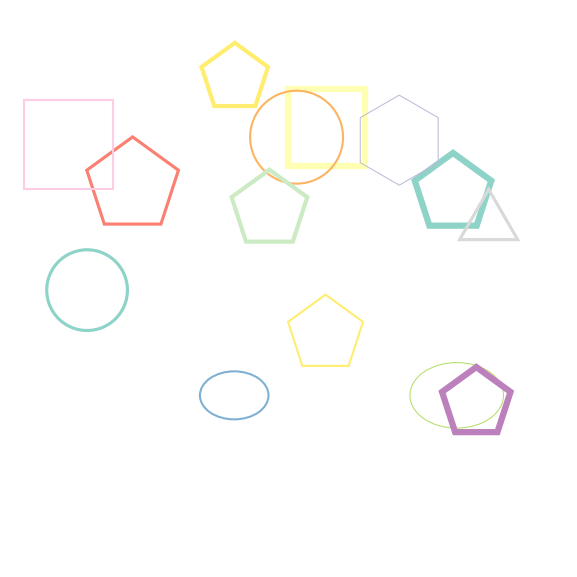[{"shape": "circle", "thickness": 1.5, "radius": 0.35, "center": [0.151, 0.497]}, {"shape": "pentagon", "thickness": 3, "radius": 0.35, "center": [0.784, 0.665]}, {"shape": "square", "thickness": 3, "radius": 0.33, "center": [0.565, 0.779]}, {"shape": "hexagon", "thickness": 0.5, "radius": 0.39, "center": [0.691, 0.756]}, {"shape": "pentagon", "thickness": 1.5, "radius": 0.42, "center": [0.23, 0.679]}, {"shape": "oval", "thickness": 1, "radius": 0.3, "center": [0.406, 0.315]}, {"shape": "circle", "thickness": 1, "radius": 0.4, "center": [0.514, 0.762]}, {"shape": "oval", "thickness": 0.5, "radius": 0.41, "center": [0.791, 0.315]}, {"shape": "square", "thickness": 1, "radius": 0.39, "center": [0.119, 0.75]}, {"shape": "triangle", "thickness": 1.5, "radius": 0.29, "center": [0.846, 0.613]}, {"shape": "pentagon", "thickness": 3, "radius": 0.31, "center": [0.825, 0.301]}, {"shape": "pentagon", "thickness": 2, "radius": 0.34, "center": [0.467, 0.636]}, {"shape": "pentagon", "thickness": 1, "radius": 0.34, "center": [0.564, 0.421]}, {"shape": "pentagon", "thickness": 2, "radius": 0.3, "center": [0.407, 0.864]}]